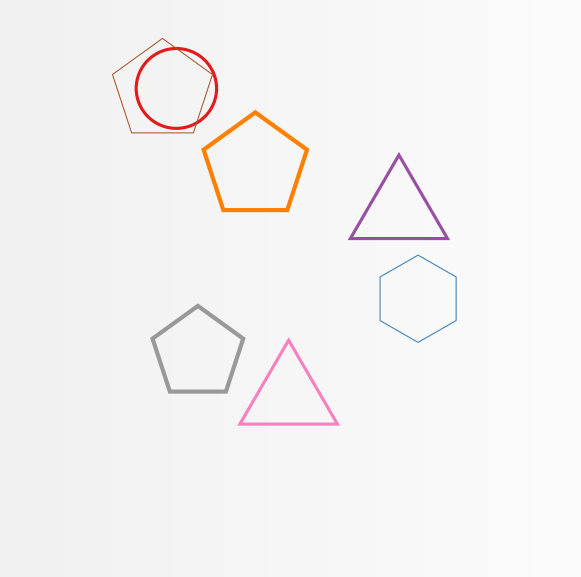[{"shape": "circle", "thickness": 1.5, "radius": 0.35, "center": [0.303, 0.846]}, {"shape": "hexagon", "thickness": 0.5, "radius": 0.38, "center": [0.719, 0.482]}, {"shape": "triangle", "thickness": 1.5, "radius": 0.48, "center": [0.686, 0.634]}, {"shape": "pentagon", "thickness": 2, "radius": 0.47, "center": [0.439, 0.711]}, {"shape": "pentagon", "thickness": 0.5, "radius": 0.45, "center": [0.28, 0.842]}, {"shape": "triangle", "thickness": 1.5, "radius": 0.48, "center": [0.497, 0.313]}, {"shape": "pentagon", "thickness": 2, "radius": 0.41, "center": [0.34, 0.387]}]